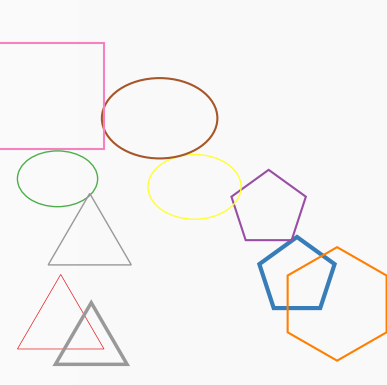[{"shape": "triangle", "thickness": 0.5, "radius": 0.65, "center": [0.157, 0.158]}, {"shape": "pentagon", "thickness": 3, "radius": 0.51, "center": [0.766, 0.282]}, {"shape": "oval", "thickness": 1, "radius": 0.52, "center": [0.148, 0.536]}, {"shape": "pentagon", "thickness": 1.5, "radius": 0.5, "center": [0.693, 0.458]}, {"shape": "hexagon", "thickness": 1.5, "radius": 0.74, "center": [0.87, 0.211]}, {"shape": "oval", "thickness": 1, "radius": 0.6, "center": [0.502, 0.515]}, {"shape": "oval", "thickness": 1.5, "radius": 0.75, "center": [0.412, 0.693]}, {"shape": "square", "thickness": 1.5, "radius": 0.69, "center": [0.131, 0.751]}, {"shape": "triangle", "thickness": 2.5, "radius": 0.53, "center": [0.235, 0.107]}, {"shape": "triangle", "thickness": 1, "radius": 0.62, "center": [0.232, 0.374]}]